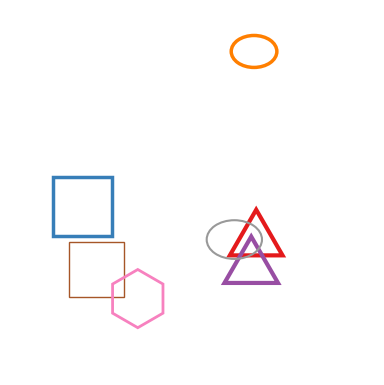[{"shape": "triangle", "thickness": 3, "radius": 0.4, "center": [0.665, 0.376]}, {"shape": "square", "thickness": 2.5, "radius": 0.38, "center": [0.215, 0.464]}, {"shape": "triangle", "thickness": 3, "radius": 0.4, "center": [0.653, 0.305]}, {"shape": "oval", "thickness": 2.5, "radius": 0.3, "center": [0.66, 0.866]}, {"shape": "square", "thickness": 1, "radius": 0.35, "center": [0.25, 0.301]}, {"shape": "hexagon", "thickness": 2, "radius": 0.38, "center": [0.358, 0.224]}, {"shape": "oval", "thickness": 1.5, "radius": 0.36, "center": [0.609, 0.378]}]